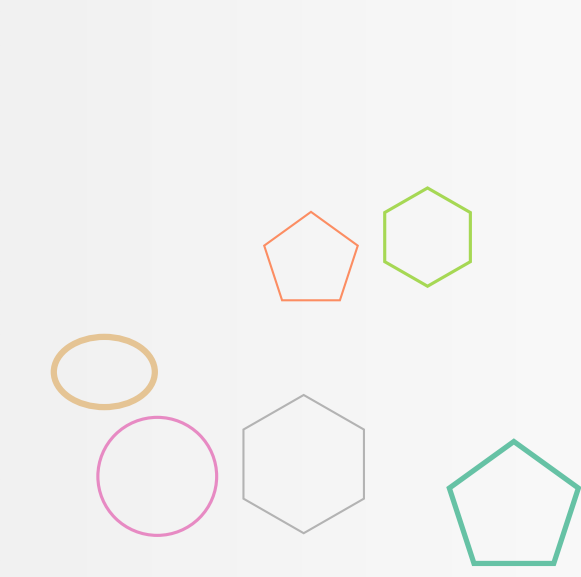[{"shape": "pentagon", "thickness": 2.5, "radius": 0.58, "center": [0.884, 0.118]}, {"shape": "pentagon", "thickness": 1, "radius": 0.42, "center": [0.535, 0.548]}, {"shape": "circle", "thickness": 1.5, "radius": 0.51, "center": [0.271, 0.174]}, {"shape": "hexagon", "thickness": 1.5, "radius": 0.43, "center": [0.736, 0.589]}, {"shape": "oval", "thickness": 3, "radius": 0.43, "center": [0.179, 0.355]}, {"shape": "hexagon", "thickness": 1, "radius": 0.6, "center": [0.522, 0.196]}]